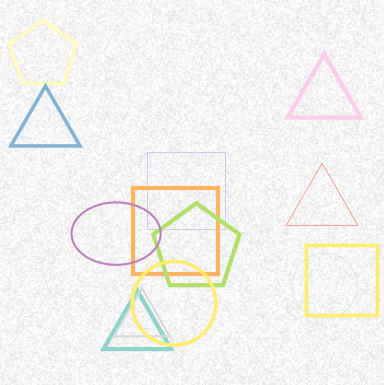[{"shape": "triangle", "thickness": 3, "radius": 0.51, "center": [0.357, 0.144]}, {"shape": "pentagon", "thickness": 2, "radius": 0.46, "center": [0.112, 0.857]}, {"shape": "square", "thickness": 0.5, "radius": 0.51, "center": [0.483, 0.505]}, {"shape": "triangle", "thickness": 0.5, "radius": 0.54, "center": [0.837, 0.468]}, {"shape": "triangle", "thickness": 2.5, "radius": 0.52, "center": [0.118, 0.673]}, {"shape": "square", "thickness": 3, "radius": 0.55, "center": [0.456, 0.4]}, {"shape": "pentagon", "thickness": 3, "radius": 0.59, "center": [0.51, 0.355]}, {"shape": "triangle", "thickness": 3, "radius": 0.55, "center": [0.842, 0.75]}, {"shape": "triangle", "thickness": 1.5, "radius": 0.42, "center": [0.368, 0.168]}, {"shape": "oval", "thickness": 1.5, "radius": 0.58, "center": [0.302, 0.393]}, {"shape": "circle", "thickness": 0.5, "radius": 0.42, "center": [0.844, 0.258]}, {"shape": "square", "thickness": 2.5, "radius": 0.46, "center": [0.887, 0.272]}, {"shape": "circle", "thickness": 2.5, "radius": 0.54, "center": [0.452, 0.212]}]